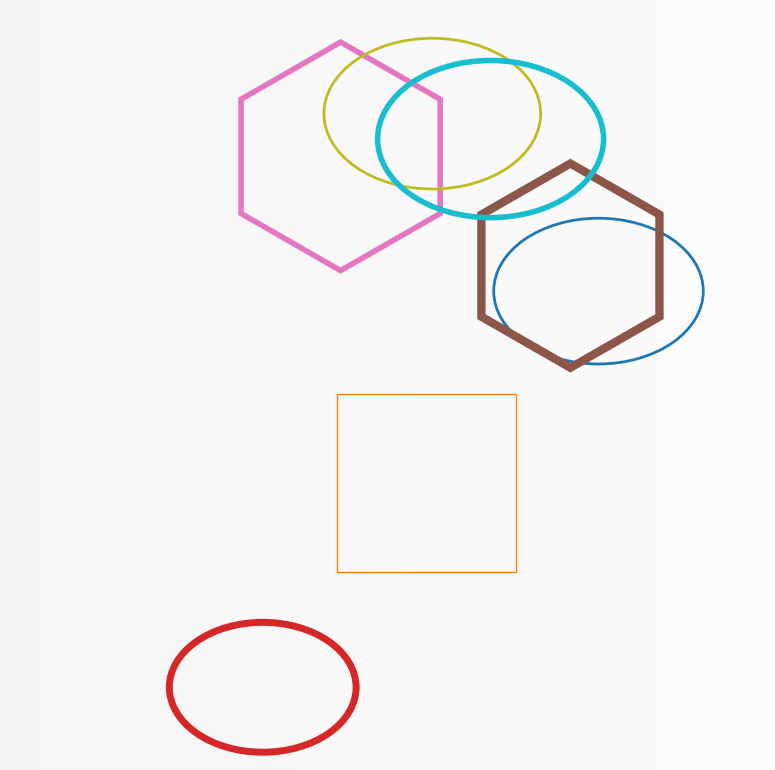[{"shape": "oval", "thickness": 1, "radius": 0.68, "center": [0.772, 0.622]}, {"shape": "square", "thickness": 0.5, "radius": 0.58, "center": [0.55, 0.373]}, {"shape": "oval", "thickness": 2.5, "radius": 0.6, "center": [0.339, 0.107]}, {"shape": "hexagon", "thickness": 3, "radius": 0.66, "center": [0.736, 0.655]}, {"shape": "hexagon", "thickness": 2, "radius": 0.74, "center": [0.44, 0.797]}, {"shape": "oval", "thickness": 1, "radius": 0.7, "center": [0.558, 0.852]}, {"shape": "oval", "thickness": 2, "radius": 0.73, "center": [0.633, 0.819]}]